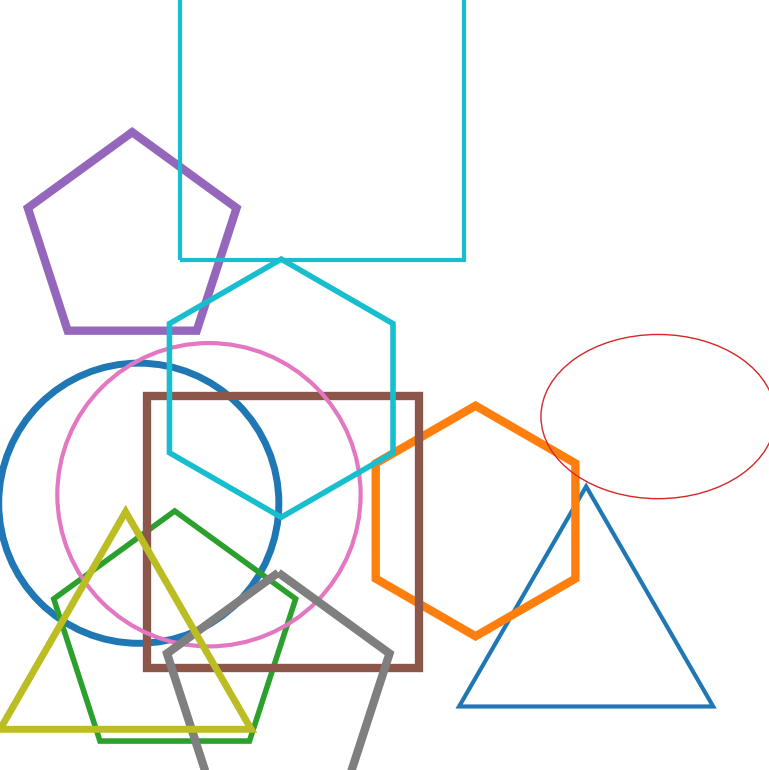[{"shape": "triangle", "thickness": 1.5, "radius": 0.95, "center": [0.761, 0.178]}, {"shape": "circle", "thickness": 2.5, "radius": 0.91, "center": [0.18, 0.346]}, {"shape": "hexagon", "thickness": 3, "radius": 0.75, "center": [0.618, 0.323]}, {"shape": "pentagon", "thickness": 2, "radius": 0.83, "center": [0.227, 0.171]}, {"shape": "oval", "thickness": 0.5, "radius": 0.76, "center": [0.855, 0.459]}, {"shape": "pentagon", "thickness": 3, "radius": 0.71, "center": [0.172, 0.686]}, {"shape": "square", "thickness": 3, "radius": 0.88, "center": [0.368, 0.309]}, {"shape": "circle", "thickness": 1.5, "radius": 0.98, "center": [0.271, 0.357]}, {"shape": "pentagon", "thickness": 3, "radius": 0.76, "center": [0.361, 0.104]}, {"shape": "triangle", "thickness": 2.5, "radius": 0.94, "center": [0.163, 0.147]}, {"shape": "square", "thickness": 1.5, "radius": 0.92, "center": [0.418, 0.847]}, {"shape": "hexagon", "thickness": 2, "radius": 0.84, "center": [0.365, 0.496]}]